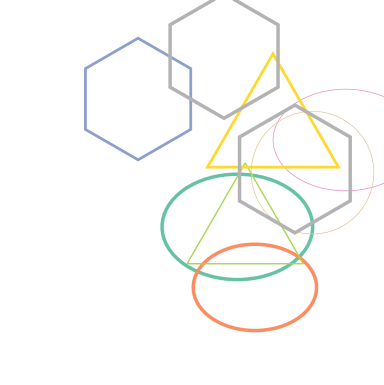[{"shape": "oval", "thickness": 2.5, "radius": 0.98, "center": [0.617, 0.411]}, {"shape": "oval", "thickness": 2.5, "radius": 0.8, "center": [0.662, 0.254]}, {"shape": "hexagon", "thickness": 2, "radius": 0.79, "center": [0.359, 0.743]}, {"shape": "oval", "thickness": 0.5, "radius": 0.94, "center": [0.898, 0.636]}, {"shape": "triangle", "thickness": 1, "radius": 0.87, "center": [0.637, 0.402]}, {"shape": "triangle", "thickness": 2, "radius": 0.98, "center": [0.709, 0.664]}, {"shape": "circle", "thickness": 0.5, "radius": 0.8, "center": [0.812, 0.552]}, {"shape": "hexagon", "thickness": 2.5, "radius": 0.81, "center": [0.582, 0.855]}, {"shape": "hexagon", "thickness": 2.5, "radius": 0.83, "center": [0.766, 0.561]}]